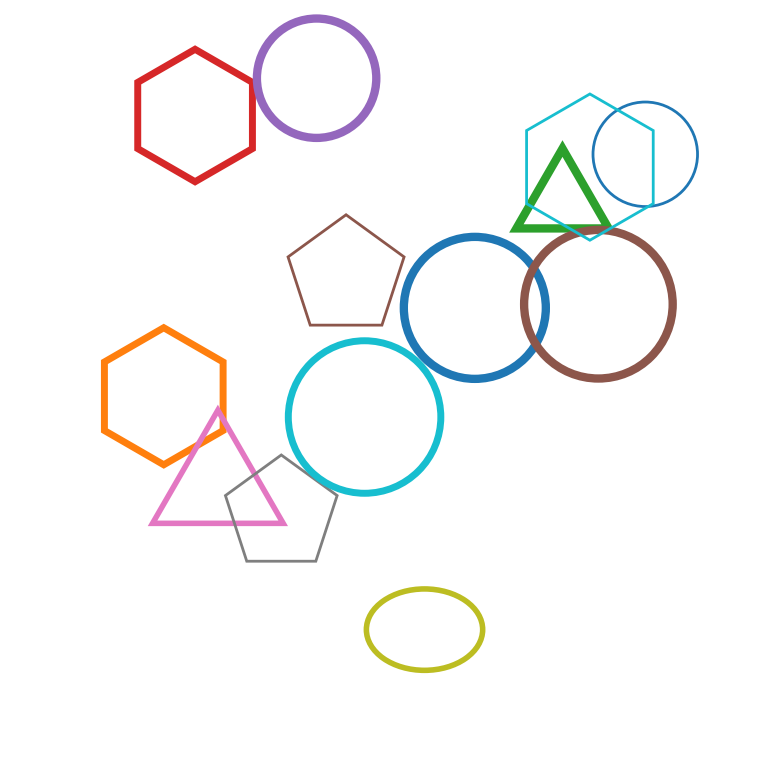[{"shape": "circle", "thickness": 3, "radius": 0.46, "center": [0.617, 0.6]}, {"shape": "circle", "thickness": 1, "radius": 0.34, "center": [0.838, 0.8]}, {"shape": "hexagon", "thickness": 2.5, "radius": 0.44, "center": [0.213, 0.485]}, {"shape": "triangle", "thickness": 3, "radius": 0.35, "center": [0.731, 0.738]}, {"shape": "hexagon", "thickness": 2.5, "radius": 0.43, "center": [0.253, 0.85]}, {"shape": "circle", "thickness": 3, "radius": 0.39, "center": [0.411, 0.898]}, {"shape": "circle", "thickness": 3, "radius": 0.48, "center": [0.777, 0.605]}, {"shape": "pentagon", "thickness": 1, "radius": 0.4, "center": [0.449, 0.642]}, {"shape": "triangle", "thickness": 2, "radius": 0.49, "center": [0.283, 0.369]}, {"shape": "pentagon", "thickness": 1, "radius": 0.38, "center": [0.365, 0.333]}, {"shape": "oval", "thickness": 2, "radius": 0.38, "center": [0.551, 0.182]}, {"shape": "hexagon", "thickness": 1, "radius": 0.47, "center": [0.766, 0.783]}, {"shape": "circle", "thickness": 2.5, "radius": 0.5, "center": [0.473, 0.458]}]